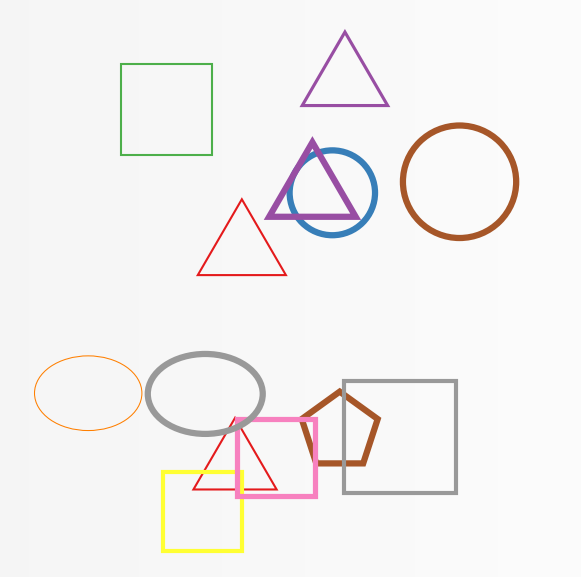[{"shape": "triangle", "thickness": 1, "radius": 0.41, "center": [0.404, 0.193]}, {"shape": "triangle", "thickness": 1, "radius": 0.44, "center": [0.416, 0.567]}, {"shape": "circle", "thickness": 3, "radius": 0.37, "center": [0.572, 0.665]}, {"shape": "square", "thickness": 1, "radius": 0.39, "center": [0.286, 0.81]}, {"shape": "triangle", "thickness": 1.5, "radius": 0.42, "center": [0.593, 0.859]}, {"shape": "triangle", "thickness": 3, "radius": 0.43, "center": [0.537, 0.667]}, {"shape": "oval", "thickness": 0.5, "radius": 0.46, "center": [0.152, 0.318]}, {"shape": "square", "thickness": 2, "radius": 0.34, "center": [0.348, 0.114]}, {"shape": "pentagon", "thickness": 3, "radius": 0.34, "center": [0.584, 0.252]}, {"shape": "circle", "thickness": 3, "radius": 0.49, "center": [0.791, 0.684]}, {"shape": "square", "thickness": 2.5, "radius": 0.34, "center": [0.476, 0.207]}, {"shape": "oval", "thickness": 3, "radius": 0.49, "center": [0.353, 0.317]}, {"shape": "square", "thickness": 2, "radius": 0.48, "center": [0.688, 0.242]}]